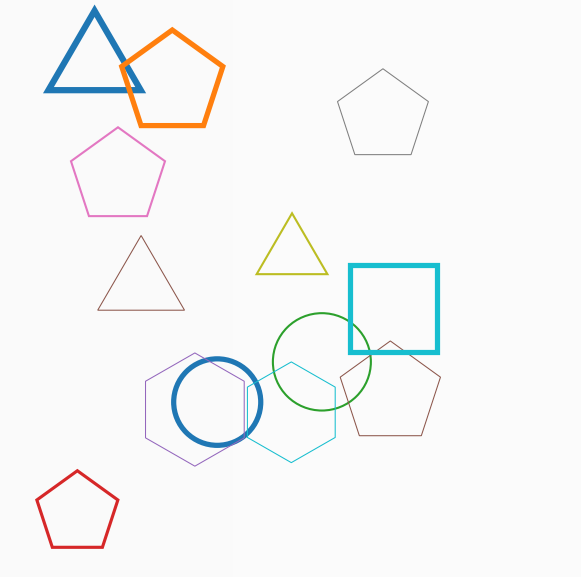[{"shape": "triangle", "thickness": 3, "radius": 0.46, "center": [0.163, 0.889]}, {"shape": "circle", "thickness": 2.5, "radius": 0.37, "center": [0.374, 0.303]}, {"shape": "pentagon", "thickness": 2.5, "radius": 0.46, "center": [0.296, 0.856]}, {"shape": "circle", "thickness": 1, "radius": 0.42, "center": [0.554, 0.373]}, {"shape": "pentagon", "thickness": 1.5, "radius": 0.37, "center": [0.133, 0.111]}, {"shape": "hexagon", "thickness": 0.5, "radius": 0.49, "center": [0.335, 0.29]}, {"shape": "triangle", "thickness": 0.5, "radius": 0.43, "center": [0.243, 0.505]}, {"shape": "pentagon", "thickness": 0.5, "radius": 0.45, "center": [0.672, 0.318]}, {"shape": "pentagon", "thickness": 1, "radius": 0.43, "center": [0.203, 0.694]}, {"shape": "pentagon", "thickness": 0.5, "radius": 0.41, "center": [0.659, 0.798]}, {"shape": "triangle", "thickness": 1, "radius": 0.35, "center": [0.502, 0.56]}, {"shape": "hexagon", "thickness": 0.5, "radius": 0.44, "center": [0.501, 0.285]}, {"shape": "square", "thickness": 2.5, "radius": 0.38, "center": [0.677, 0.464]}]